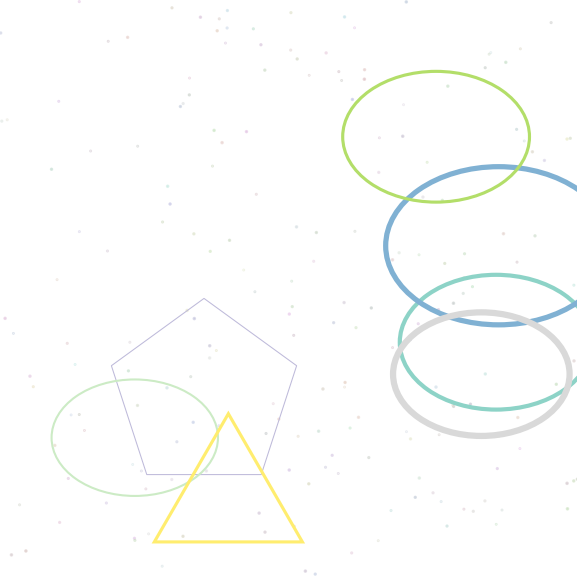[{"shape": "oval", "thickness": 2, "radius": 0.83, "center": [0.859, 0.407]}, {"shape": "pentagon", "thickness": 0.5, "radius": 0.84, "center": [0.353, 0.314]}, {"shape": "oval", "thickness": 2.5, "radius": 0.98, "center": [0.863, 0.574]}, {"shape": "oval", "thickness": 1.5, "radius": 0.81, "center": [0.755, 0.762]}, {"shape": "oval", "thickness": 3, "radius": 0.76, "center": [0.833, 0.351]}, {"shape": "oval", "thickness": 1, "radius": 0.72, "center": [0.233, 0.241]}, {"shape": "triangle", "thickness": 1.5, "radius": 0.74, "center": [0.395, 0.135]}]